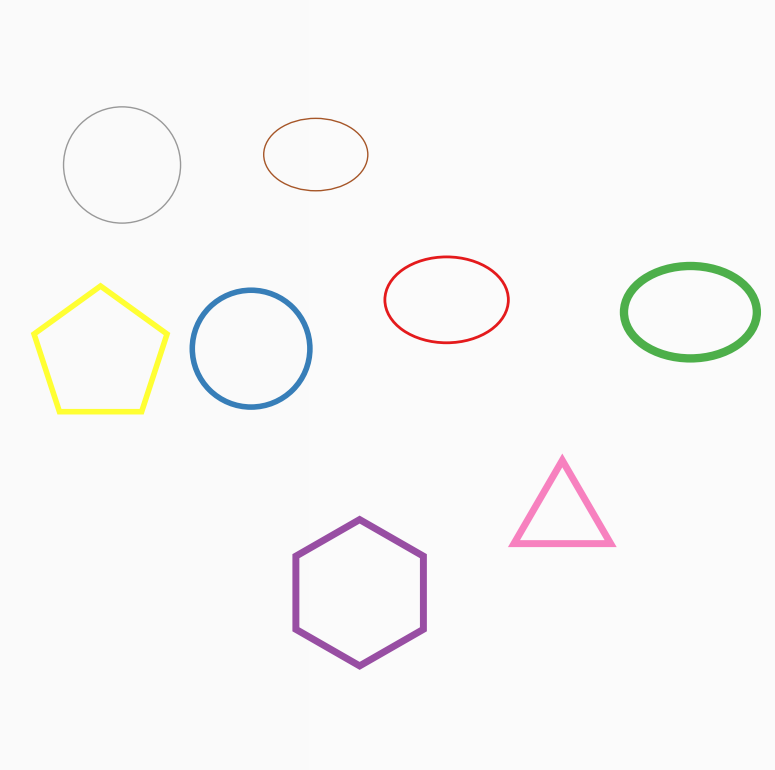[{"shape": "oval", "thickness": 1, "radius": 0.4, "center": [0.576, 0.611]}, {"shape": "circle", "thickness": 2, "radius": 0.38, "center": [0.324, 0.547]}, {"shape": "oval", "thickness": 3, "radius": 0.43, "center": [0.891, 0.595]}, {"shape": "hexagon", "thickness": 2.5, "radius": 0.47, "center": [0.464, 0.23]}, {"shape": "pentagon", "thickness": 2, "radius": 0.45, "center": [0.13, 0.538]}, {"shape": "oval", "thickness": 0.5, "radius": 0.34, "center": [0.407, 0.799]}, {"shape": "triangle", "thickness": 2.5, "radius": 0.36, "center": [0.726, 0.33]}, {"shape": "circle", "thickness": 0.5, "radius": 0.38, "center": [0.157, 0.786]}]